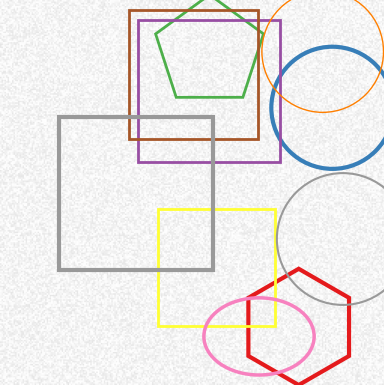[{"shape": "hexagon", "thickness": 3, "radius": 0.75, "center": [0.776, 0.151]}, {"shape": "circle", "thickness": 3, "radius": 0.79, "center": [0.863, 0.72]}, {"shape": "pentagon", "thickness": 2, "radius": 0.74, "center": [0.544, 0.866]}, {"shape": "square", "thickness": 2, "radius": 0.92, "center": [0.544, 0.763]}, {"shape": "circle", "thickness": 1, "radius": 0.79, "center": [0.838, 0.866]}, {"shape": "square", "thickness": 2, "radius": 0.76, "center": [0.562, 0.306]}, {"shape": "square", "thickness": 2, "radius": 0.83, "center": [0.503, 0.807]}, {"shape": "oval", "thickness": 2.5, "radius": 0.72, "center": [0.673, 0.126]}, {"shape": "circle", "thickness": 1.5, "radius": 0.86, "center": [0.89, 0.379]}, {"shape": "square", "thickness": 3, "radius": 1.0, "center": [0.354, 0.498]}]